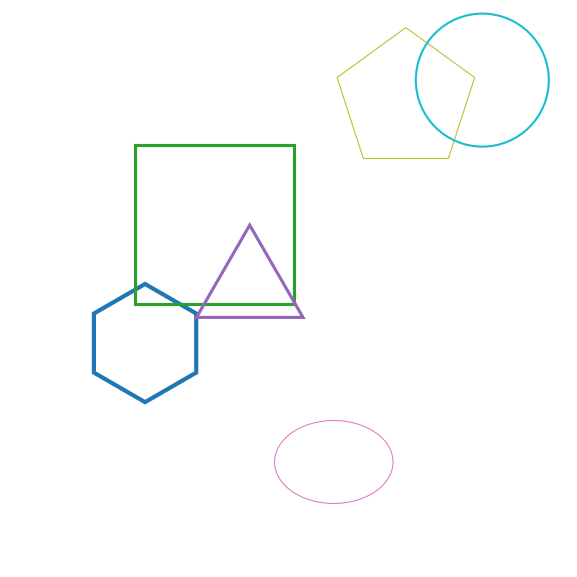[{"shape": "hexagon", "thickness": 2, "radius": 0.51, "center": [0.251, 0.405]}, {"shape": "square", "thickness": 1.5, "radius": 0.69, "center": [0.371, 0.61]}, {"shape": "triangle", "thickness": 1.5, "radius": 0.53, "center": [0.432, 0.503]}, {"shape": "oval", "thickness": 0.5, "radius": 0.51, "center": [0.578, 0.199]}, {"shape": "pentagon", "thickness": 0.5, "radius": 0.63, "center": [0.703, 0.826]}, {"shape": "circle", "thickness": 1, "radius": 0.58, "center": [0.835, 0.86]}]